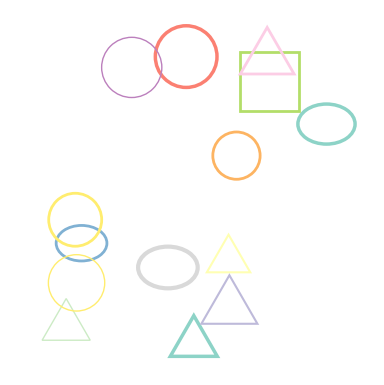[{"shape": "triangle", "thickness": 2.5, "radius": 0.35, "center": [0.503, 0.11]}, {"shape": "oval", "thickness": 2.5, "radius": 0.37, "center": [0.848, 0.678]}, {"shape": "triangle", "thickness": 1.5, "radius": 0.33, "center": [0.594, 0.325]}, {"shape": "triangle", "thickness": 1.5, "radius": 0.42, "center": [0.596, 0.201]}, {"shape": "circle", "thickness": 2.5, "radius": 0.4, "center": [0.484, 0.853]}, {"shape": "oval", "thickness": 2, "radius": 0.33, "center": [0.212, 0.368]}, {"shape": "circle", "thickness": 2, "radius": 0.31, "center": [0.614, 0.596]}, {"shape": "square", "thickness": 2, "radius": 0.38, "center": [0.7, 0.788]}, {"shape": "triangle", "thickness": 2, "radius": 0.4, "center": [0.694, 0.848]}, {"shape": "oval", "thickness": 3, "radius": 0.39, "center": [0.436, 0.305]}, {"shape": "circle", "thickness": 1, "radius": 0.39, "center": [0.342, 0.825]}, {"shape": "triangle", "thickness": 1, "radius": 0.36, "center": [0.172, 0.152]}, {"shape": "circle", "thickness": 1, "radius": 0.37, "center": [0.199, 0.265]}, {"shape": "circle", "thickness": 2, "radius": 0.34, "center": [0.195, 0.429]}]